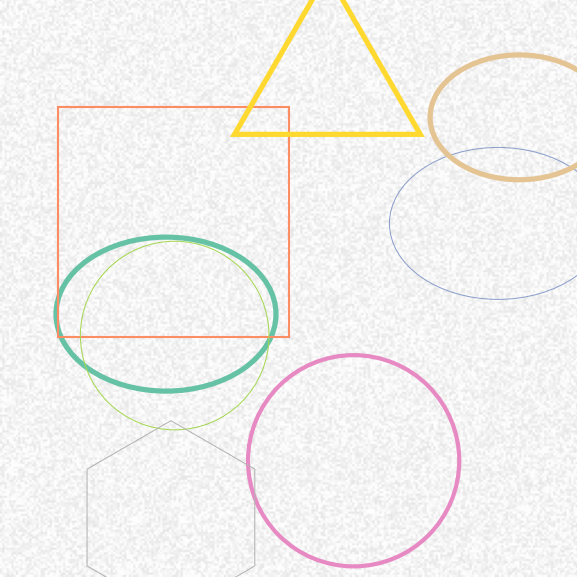[{"shape": "oval", "thickness": 2.5, "radius": 0.95, "center": [0.287, 0.455]}, {"shape": "square", "thickness": 1, "radius": 1.0, "center": [0.301, 0.615]}, {"shape": "oval", "thickness": 0.5, "radius": 0.94, "center": [0.862, 0.612]}, {"shape": "circle", "thickness": 2, "radius": 0.91, "center": [0.612, 0.201]}, {"shape": "circle", "thickness": 0.5, "radius": 0.82, "center": [0.303, 0.418]}, {"shape": "triangle", "thickness": 2.5, "radius": 0.93, "center": [0.567, 0.859]}, {"shape": "oval", "thickness": 2.5, "radius": 0.77, "center": [0.899, 0.796]}, {"shape": "hexagon", "thickness": 0.5, "radius": 0.84, "center": [0.296, 0.103]}]